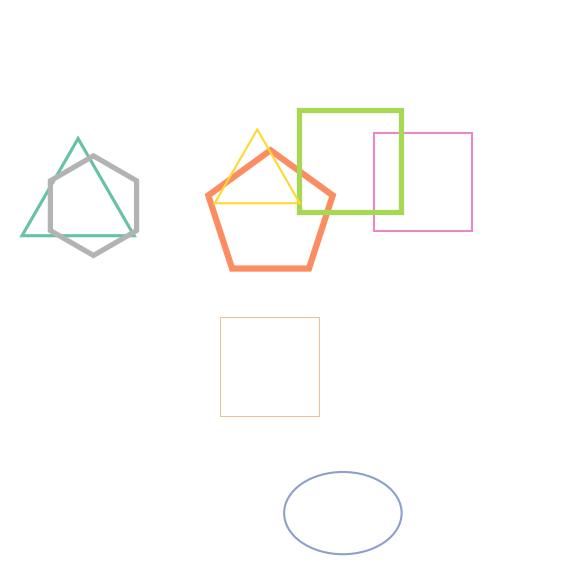[{"shape": "triangle", "thickness": 1.5, "radius": 0.56, "center": [0.135, 0.647]}, {"shape": "pentagon", "thickness": 3, "radius": 0.57, "center": [0.468, 0.626]}, {"shape": "oval", "thickness": 1, "radius": 0.51, "center": [0.594, 0.111]}, {"shape": "square", "thickness": 1, "radius": 0.42, "center": [0.733, 0.684]}, {"shape": "square", "thickness": 2.5, "radius": 0.44, "center": [0.605, 0.72]}, {"shape": "triangle", "thickness": 1, "radius": 0.43, "center": [0.445, 0.69]}, {"shape": "square", "thickness": 0.5, "radius": 0.43, "center": [0.466, 0.365]}, {"shape": "hexagon", "thickness": 2.5, "radius": 0.43, "center": [0.162, 0.643]}]